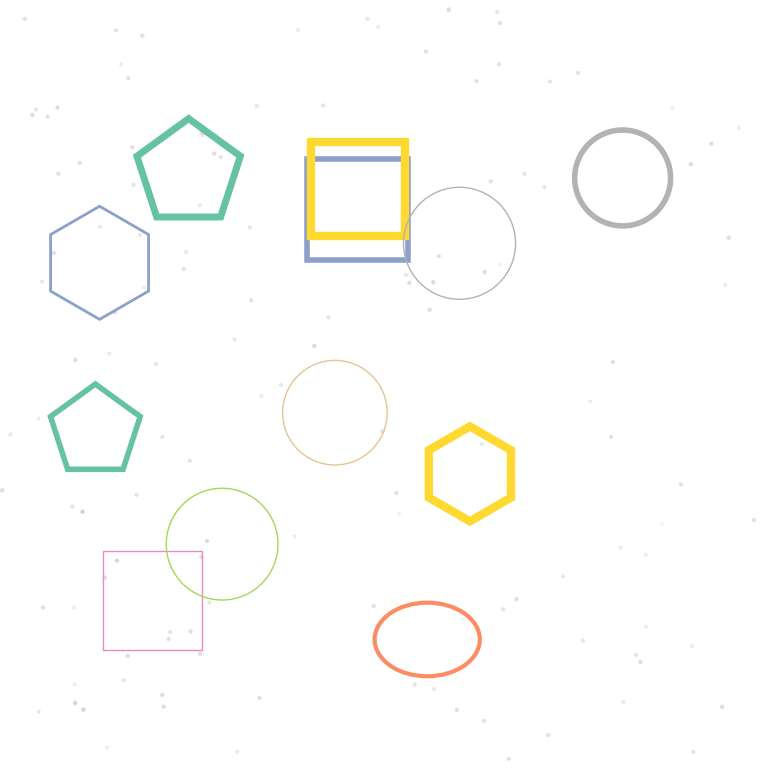[{"shape": "pentagon", "thickness": 2, "radius": 0.31, "center": [0.124, 0.44]}, {"shape": "pentagon", "thickness": 2.5, "radius": 0.35, "center": [0.245, 0.775]}, {"shape": "oval", "thickness": 1.5, "radius": 0.34, "center": [0.555, 0.17]}, {"shape": "hexagon", "thickness": 1, "radius": 0.37, "center": [0.129, 0.659]}, {"shape": "square", "thickness": 2, "radius": 0.33, "center": [0.464, 0.728]}, {"shape": "square", "thickness": 0.5, "radius": 0.32, "center": [0.198, 0.22]}, {"shape": "circle", "thickness": 0.5, "radius": 0.36, "center": [0.288, 0.293]}, {"shape": "hexagon", "thickness": 3, "radius": 0.31, "center": [0.61, 0.385]}, {"shape": "square", "thickness": 3, "radius": 0.31, "center": [0.465, 0.754]}, {"shape": "circle", "thickness": 0.5, "radius": 0.34, "center": [0.435, 0.464]}, {"shape": "circle", "thickness": 0.5, "radius": 0.36, "center": [0.597, 0.684]}, {"shape": "circle", "thickness": 2, "radius": 0.31, "center": [0.809, 0.769]}]